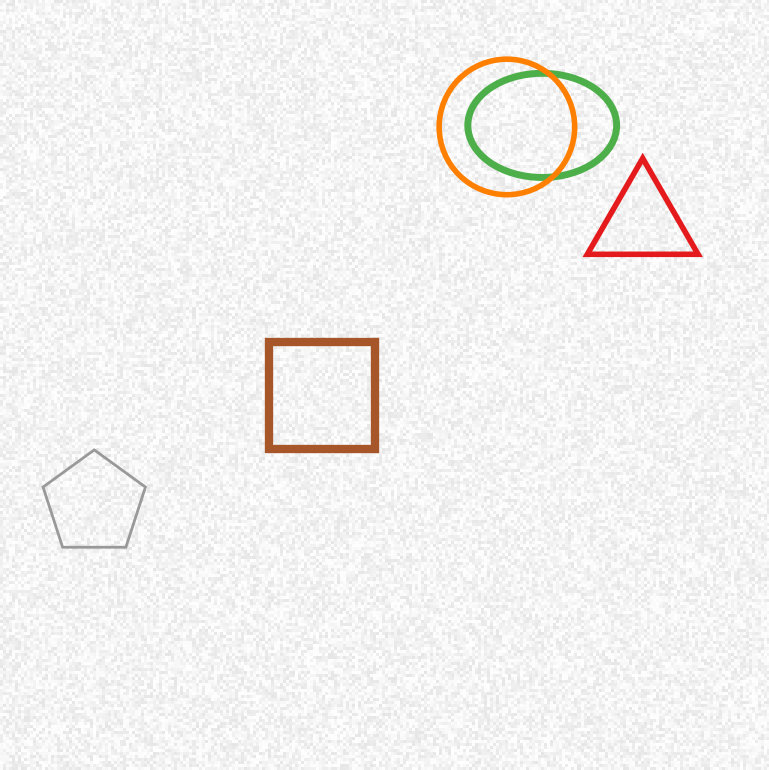[{"shape": "triangle", "thickness": 2, "radius": 0.42, "center": [0.835, 0.711]}, {"shape": "oval", "thickness": 2.5, "radius": 0.48, "center": [0.704, 0.837]}, {"shape": "circle", "thickness": 2, "radius": 0.44, "center": [0.658, 0.835]}, {"shape": "square", "thickness": 3, "radius": 0.34, "center": [0.418, 0.486]}, {"shape": "pentagon", "thickness": 1, "radius": 0.35, "center": [0.122, 0.346]}]